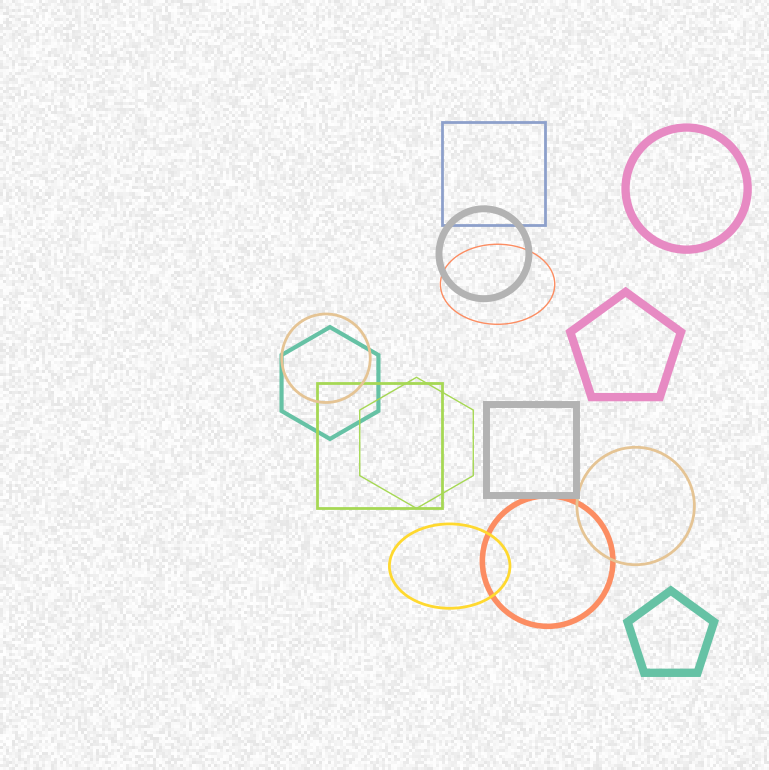[{"shape": "pentagon", "thickness": 3, "radius": 0.3, "center": [0.871, 0.174]}, {"shape": "hexagon", "thickness": 1.5, "radius": 0.36, "center": [0.429, 0.503]}, {"shape": "circle", "thickness": 2, "radius": 0.42, "center": [0.711, 0.271]}, {"shape": "oval", "thickness": 0.5, "radius": 0.37, "center": [0.646, 0.631]}, {"shape": "square", "thickness": 1, "radius": 0.33, "center": [0.641, 0.775]}, {"shape": "circle", "thickness": 3, "radius": 0.4, "center": [0.892, 0.755]}, {"shape": "pentagon", "thickness": 3, "radius": 0.38, "center": [0.812, 0.545]}, {"shape": "square", "thickness": 1, "radius": 0.41, "center": [0.492, 0.421]}, {"shape": "hexagon", "thickness": 0.5, "radius": 0.43, "center": [0.541, 0.425]}, {"shape": "oval", "thickness": 1, "radius": 0.39, "center": [0.584, 0.265]}, {"shape": "circle", "thickness": 1, "radius": 0.38, "center": [0.826, 0.343]}, {"shape": "circle", "thickness": 1, "radius": 0.29, "center": [0.423, 0.535]}, {"shape": "circle", "thickness": 2.5, "radius": 0.29, "center": [0.629, 0.67]}, {"shape": "square", "thickness": 2.5, "radius": 0.29, "center": [0.689, 0.416]}]